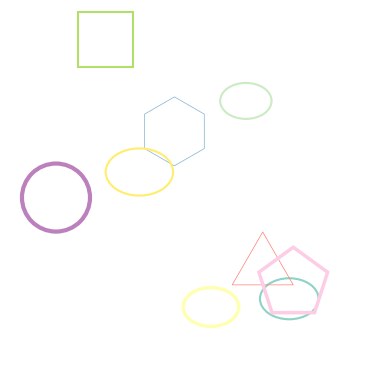[{"shape": "oval", "thickness": 1.5, "radius": 0.38, "center": [0.751, 0.224]}, {"shape": "oval", "thickness": 2.5, "radius": 0.36, "center": [0.548, 0.203]}, {"shape": "triangle", "thickness": 0.5, "radius": 0.46, "center": [0.682, 0.306]}, {"shape": "hexagon", "thickness": 0.5, "radius": 0.45, "center": [0.453, 0.659]}, {"shape": "square", "thickness": 1.5, "radius": 0.36, "center": [0.274, 0.898]}, {"shape": "pentagon", "thickness": 2.5, "radius": 0.47, "center": [0.762, 0.264]}, {"shape": "circle", "thickness": 3, "radius": 0.44, "center": [0.145, 0.487]}, {"shape": "oval", "thickness": 1.5, "radius": 0.33, "center": [0.639, 0.738]}, {"shape": "oval", "thickness": 1.5, "radius": 0.44, "center": [0.362, 0.553]}]